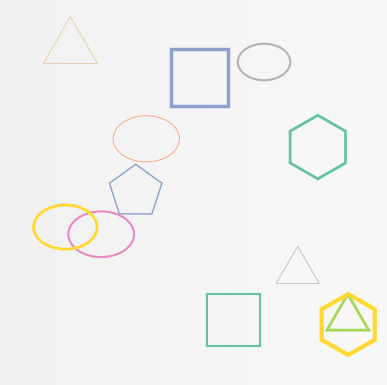[{"shape": "hexagon", "thickness": 2, "radius": 0.41, "center": [0.82, 0.618]}, {"shape": "square", "thickness": 1.5, "radius": 0.34, "center": [0.603, 0.169]}, {"shape": "oval", "thickness": 0.5, "radius": 0.43, "center": [0.377, 0.639]}, {"shape": "square", "thickness": 2.5, "radius": 0.37, "center": [0.514, 0.799]}, {"shape": "pentagon", "thickness": 1, "radius": 0.36, "center": [0.35, 0.502]}, {"shape": "oval", "thickness": 1.5, "radius": 0.42, "center": [0.261, 0.392]}, {"shape": "triangle", "thickness": 2, "radius": 0.31, "center": [0.898, 0.174]}, {"shape": "oval", "thickness": 2, "radius": 0.41, "center": [0.169, 0.41]}, {"shape": "hexagon", "thickness": 3, "radius": 0.4, "center": [0.899, 0.157]}, {"shape": "triangle", "thickness": 0.5, "radius": 0.41, "center": [0.182, 0.875]}, {"shape": "oval", "thickness": 1.5, "radius": 0.34, "center": [0.681, 0.839]}, {"shape": "triangle", "thickness": 0.5, "radius": 0.32, "center": [0.768, 0.296]}]